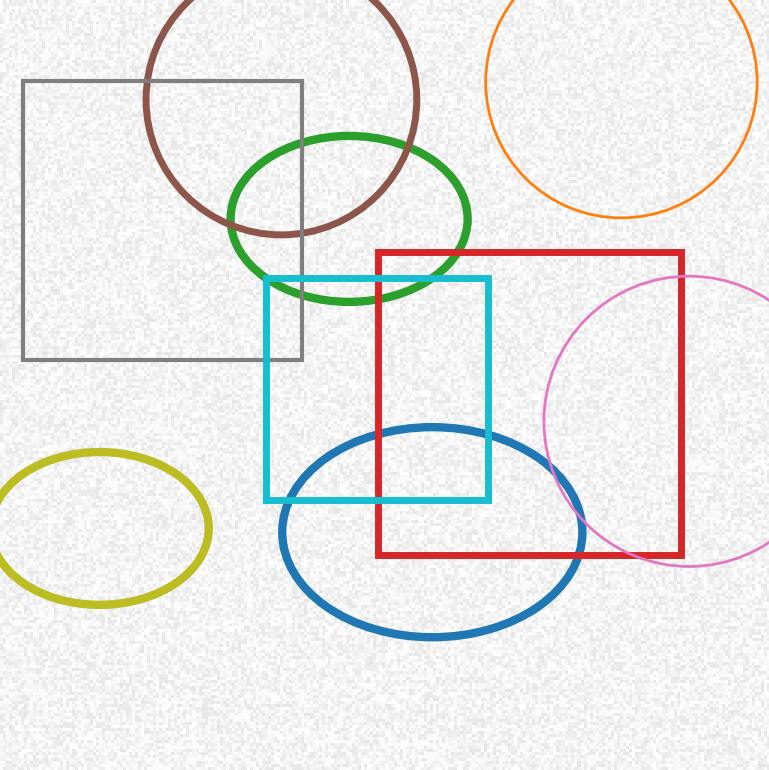[{"shape": "oval", "thickness": 3, "radius": 0.97, "center": [0.561, 0.309]}, {"shape": "circle", "thickness": 1, "radius": 0.88, "center": [0.807, 0.893]}, {"shape": "oval", "thickness": 3, "radius": 0.77, "center": [0.453, 0.716]}, {"shape": "square", "thickness": 2.5, "radius": 0.98, "center": [0.687, 0.476]}, {"shape": "circle", "thickness": 2.5, "radius": 0.88, "center": [0.365, 0.871]}, {"shape": "circle", "thickness": 1, "radius": 0.94, "center": [0.895, 0.453]}, {"shape": "square", "thickness": 1.5, "radius": 0.91, "center": [0.211, 0.714]}, {"shape": "oval", "thickness": 3, "radius": 0.71, "center": [0.129, 0.314]}, {"shape": "square", "thickness": 2.5, "radius": 0.72, "center": [0.49, 0.494]}]